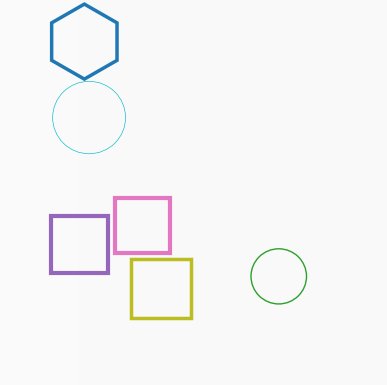[{"shape": "hexagon", "thickness": 2.5, "radius": 0.49, "center": [0.218, 0.892]}, {"shape": "circle", "thickness": 1, "radius": 0.36, "center": [0.719, 0.282]}, {"shape": "square", "thickness": 3, "radius": 0.37, "center": [0.206, 0.365]}, {"shape": "square", "thickness": 3, "radius": 0.35, "center": [0.369, 0.414]}, {"shape": "square", "thickness": 2.5, "radius": 0.39, "center": [0.416, 0.251]}, {"shape": "circle", "thickness": 0.5, "radius": 0.47, "center": [0.23, 0.695]}]